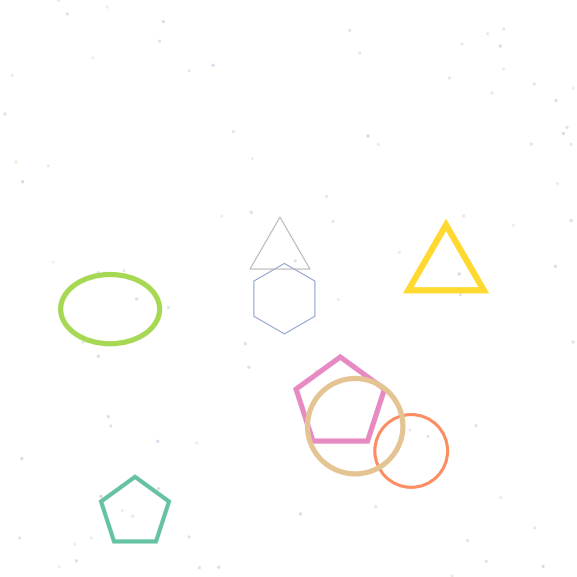[{"shape": "pentagon", "thickness": 2, "radius": 0.31, "center": [0.234, 0.112]}, {"shape": "circle", "thickness": 1.5, "radius": 0.32, "center": [0.712, 0.218]}, {"shape": "hexagon", "thickness": 0.5, "radius": 0.31, "center": [0.492, 0.482]}, {"shape": "pentagon", "thickness": 2.5, "radius": 0.4, "center": [0.589, 0.3]}, {"shape": "oval", "thickness": 2.5, "radius": 0.43, "center": [0.191, 0.464]}, {"shape": "triangle", "thickness": 3, "radius": 0.38, "center": [0.772, 0.534]}, {"shape": "circle", "thickness": 2.5, "radius": 0.41, "center": [0.615, 0.261]}, {"shape": "triangle", "thickness": 0.5, "radius": 0.3, "center": [0.485, 0.563]}]